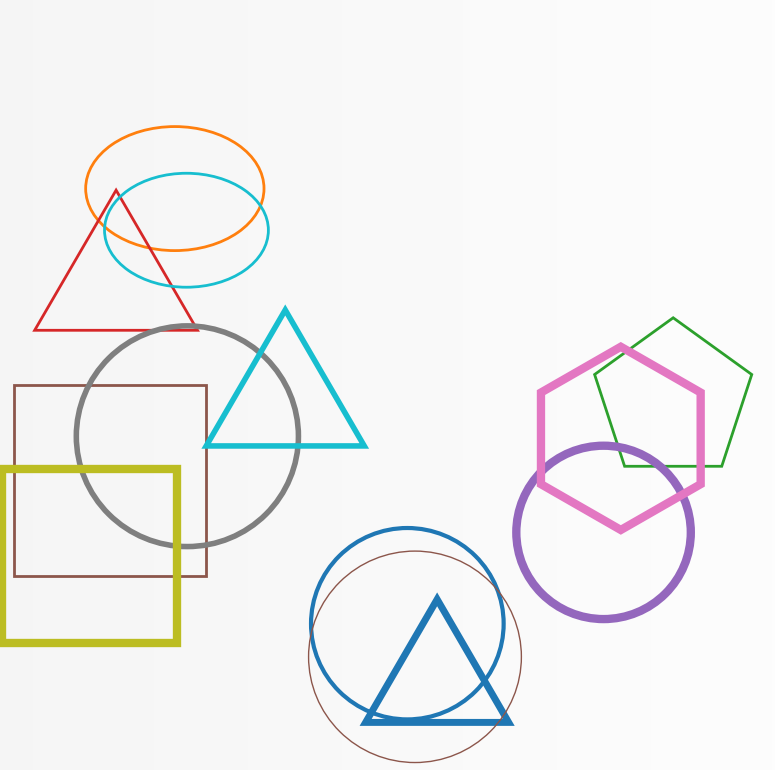[{"shape": "circle", "thickness": 1.5, "radius": 0.62, "center": [0.526, 0.19]}, {"shape": "triangle", "thickness": 2.5, "radius": 0.53, "center": [0.564, 0.115]}, {"shape": "oval", "thickness": 1, "radius": 0.58, "center": [0.226, 0.755]}, {"shape": "pentagon", "thickness": 1, "radius": 0.53, "center": [0.869, 0.481]}, {"shape": "triangle", "thickness": 1, "radius": 0.61, "center": [0.15, 0.632]}, {"shape": "circle", "thickness": 3, "radius": 0.56, "center": [0.779, 0.309]}, {"shape": "square", "thickness": 1, "radius": 0.62, "center": [0.142, 0.376]}, {"shape": "circle", "thickness": 0.5, "radius": 0.69, "center": [0.535, 0.147]}, {"shape": "hexagon", "thickness": 3, "radius": 0.59, "center": [0.801, 0.431]}, {"shape": "circle", "thickness": 2, "radius": 0.72, "center": [0.242, 0.433]}, {"shape": "square", "thickness": 3, "radius": 0.56, "center": [0.116, 0.278]}, {"shape": "triangle", "thickness": 2, "radius": 0.59, "center": [0.368, 0.48]}, {"shape": "oval", "thickness": 1, "radius": 0.53, "center": [0.241, 0.701]}]